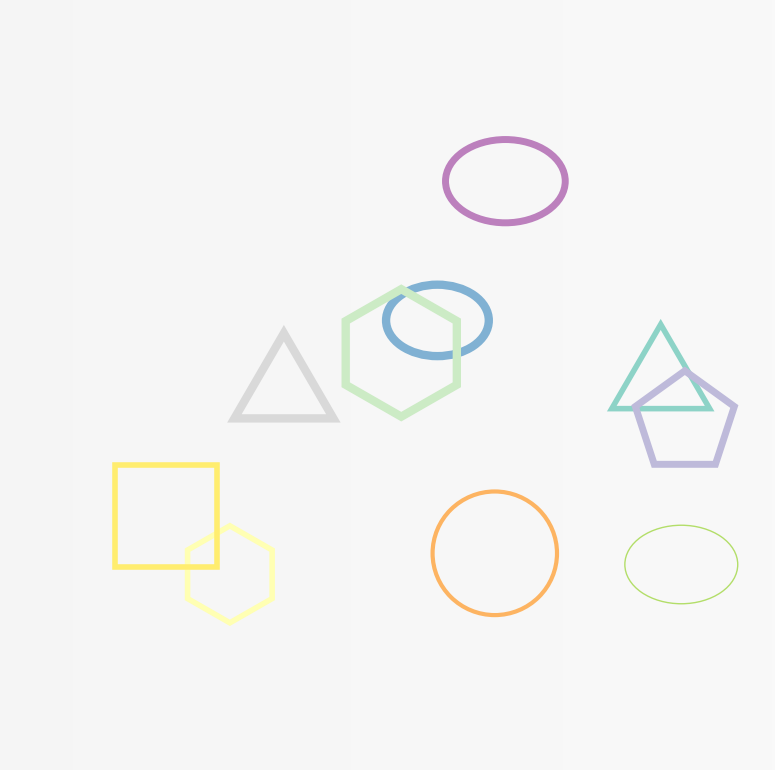[{"shape": "triangle", "thickness": 2, "radius": 0.36, "center": [0.853, 0.506]}, {"shape": "hexagon", "thickness": 2, "radius": 0.31, "center": [0.297, 0.254]}, {"shape": "pentagon", "thickness": 2.5, "radius": 0.34, "center": [0.884, 0.451]}, {"shape": "oval", "thickness": 3, "radius": 0.33, "center": [0.564, 0.584]}, {"shape": "circle", "thickness": 1.5, "radius": 0.4, "center": [0.638, 0.281]}, {"shape": "oval", "thickness": 0.5, "radius": 0.36, "center": [0.879, 0.267]}, {"shape": "triangle", "thickness": 3, "radius": 0.37, "center": [0.366, 0.493]}, {"shape": "oval", "thickness": 2.5, "radius": 0.39, "center": [0.652, 0.765]}, {"shape": "hexagon", "thickness": 3, "radius": 0.41, "center": [0.518, 0.542]}, {"shape": "square", "thickness": 2, "radius": 0.33, "center": [0.214, 0.33]}]